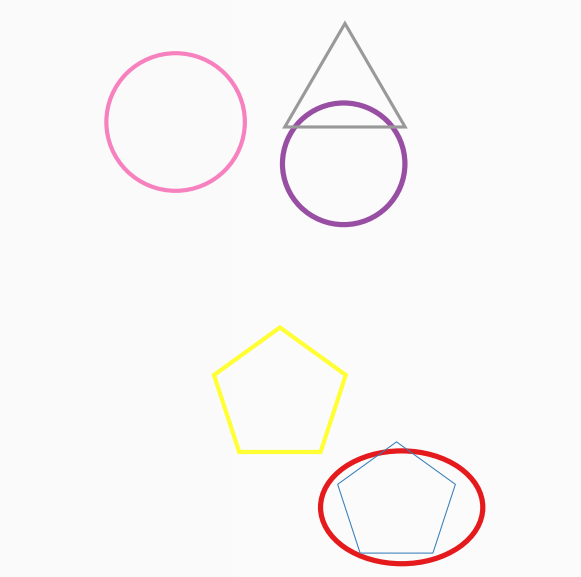[{"shape": "oval", "thickness": 2.5, "radius": 0.7, "center": [0.691, 0.121]}, {"shape": "pentagon", "thickness": 0.5, "radius": 0.53, "center": [0.682, 0.128]}, {"shape": "circle", "thickness": 2.5, "radius": 0.53, "center": [0.591, 0.715]}, {"shape": "pentagon", "thickness": 2, "radius": 0.6, "center": [0.482, 0.313]}, {"shape": "circle", "thickness": 2, "radius": 0.6, "center": [0.302, 0.788]}, {"shape": "triangle", "thickness": 1.5, "radius": 0.6, "center": [0.593, 0.839]}]